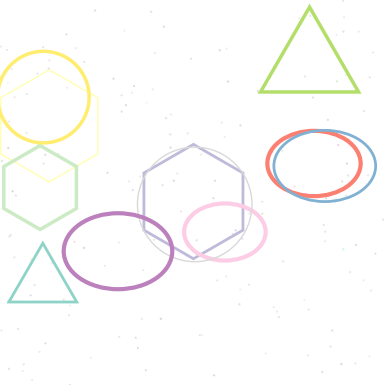[{"shape": "triangle", "thickness": 2, "radius": 0.51, "center": [0.111, 0.266]}, {"shape": "hexagon", "thickness": 1, "radius": 0.73, "center": [0.128, 0.673]}, {"shape": "hexagon", "thickness": 2, "radius": 0.74, "center": [0.502, 0.476]}, {"shape": "oval", "thickness": 3, "radius": 0.61, "center": [0.816, 0.575]}, {"shape": "oval", "thickness": 2, "radius": 0.66, "center": [0.844, 0.569]}, {"shape": "triangle", "thickness": 2.5, "radius": 0.73, "center": [0.804, 0.835]}, {"shape": "oval", "thickness": 3, "radius": 0.53, "center": [0.584, 0.397]}, {"shape": "circle", "thickness": 1, "radius": 0.74, "center": [0.506, 0.469]}, {"shape": "oval", "thickness": 3, "radius": 0.7, "center": [0.306, 0.347]}, {"shape": "hexagon", "thickness": 2.5, "radius": 0.54, "center": [0.104, 0.513]}, {"shape": "circle", "thickness": 2.5, "radius": 0.59, "center": [0.113, 0.748]}]